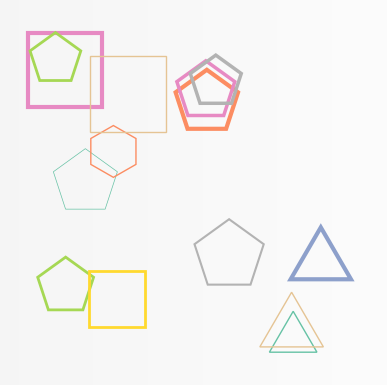[{"shape": "pentagon", "thickness": 0.5, "radius": 0.43, "center": [0.22, 0.527]}, {"shape": "triangle", "thickness": 1, "radius": 0.35, "center": [0.757, 0.121]}, {"shape": "hexagon", "thickness": 1, "radius": 0.34, "center": [0.293, 0.607]}, {"shape": "pentagon", "thickness": 3, "radius": 0.42, "center": [0.534, 0.734]}, {"shape": "triangle", "thickness": 3, "radius": 0.45, "center": [0.828, 0.32]}, {"shape": "pentagon", "thickness": 2.5, "radius": 0.39, "center": [0.531, 0.764]}, {"shape": "square", "thickness": 3, "radius": 0.48, "center": [0.168, 0.819]}, {"shape": "pentagon", "thickness": 2, "radius": 0.34, "center": [0.143, 0.847]}, {"shape": "pentagon", "thickness": 2, "radius": 0.38, "center": [0.169, 0.256]}, {"shape": "square", "thickness": 2, "radius": 0.36, "center": [0.302, 0.223]}, {"shape": "square", "thickness": 1, "radius": 0.5, "center": [0.33, 0.755]}, {"shape": "triangle", "thickness": 1, "radius": 0.47, "center": [0.753, 0.146]}, {"shape": "pentagon", "thickness": 1.5, "radius": 0.47, "center": [0.591, 0.337]}, {"shape": "pentagon", "thickness": 2.5, "radius": 0.35, "center": [0.557, 0.788]}]